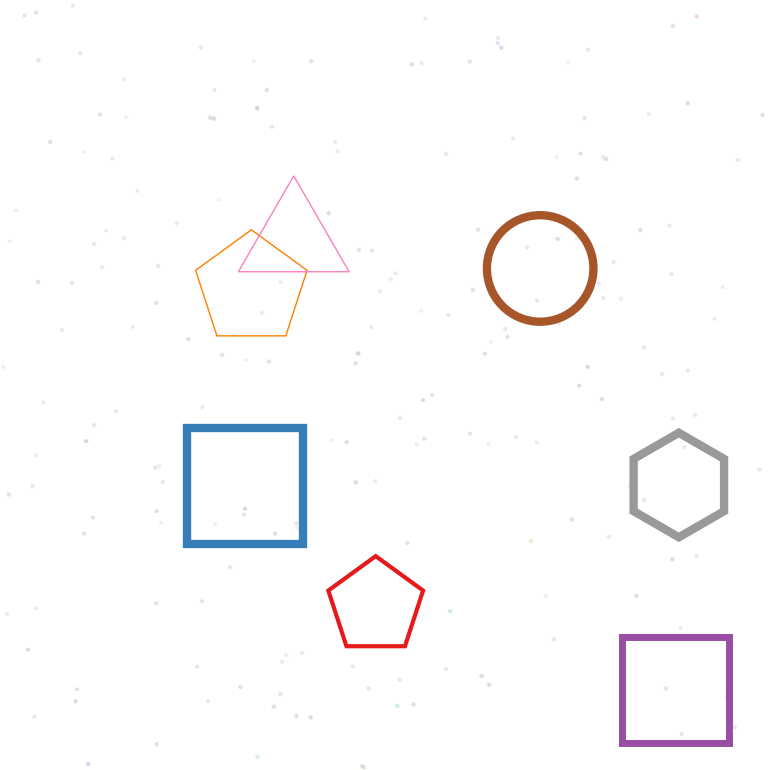[{"shape": "pentagon", "thickness": 1.5, "radius": 0.32, "center": [0.488, 0.213]}, {"shape": "square", "thickness": 3, "radius": 0.38, "center": [0.318, 0.368]}, {"shape": "square", "thickness": 2.5, "radius": 0.35, "center": [0.877, 0.104]}, {"shape": "pentagon", "thickness": 0.5, "radius": 0.38, "center": [0.326, 0.625]}, {"shape": "circle", "thickness": 3, "radius": 0.35, "center": [0.702, 0.651]}, {"shape": "triangle", "thickness": 0.5, "radius": 0.42, "center": [0.381, 0.689]}, {"shape": "hexagon", "thickness": 3, "radius": 0.34, "center": [0.882, 0.37]}]